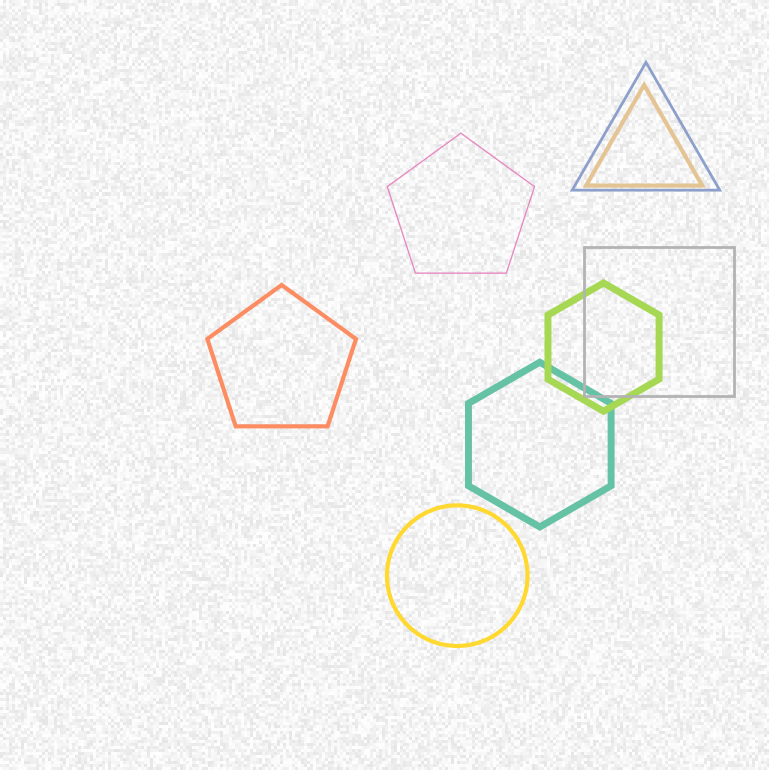[{"shape": "hexagon", "thickness": 2.5, "radius": 0.53, "center": [0.701, 0.423]}, {"shape": "pentagon", "thickness": 1.5, "radius": 0.51, "center": [0.366, 0.528]}, {"shape": "triangle", "thickness": 1, "radius": 0.55, "center": [0.839, 0.808]}, {"shape": "pentagon", "thickness": 0.5, "radius": 0.5, "center": [0.599, 0.727]}, {"shape": "hexagon", "thickness": 2.5, "radius": 0.42, "center": [0.784, 0.549]}, {"shape": "circle", "thickness": 1.5, "radius": 0.46, "center": [0.594, 0.252]}, {"shape": "triangle", "thickness": 1.5, "radius": 0.44, "center": [0.837, 0.803]}, {"shape": "square", "thickness": 1, "radius": 0.49, "center": [0.856, 0.582]}]